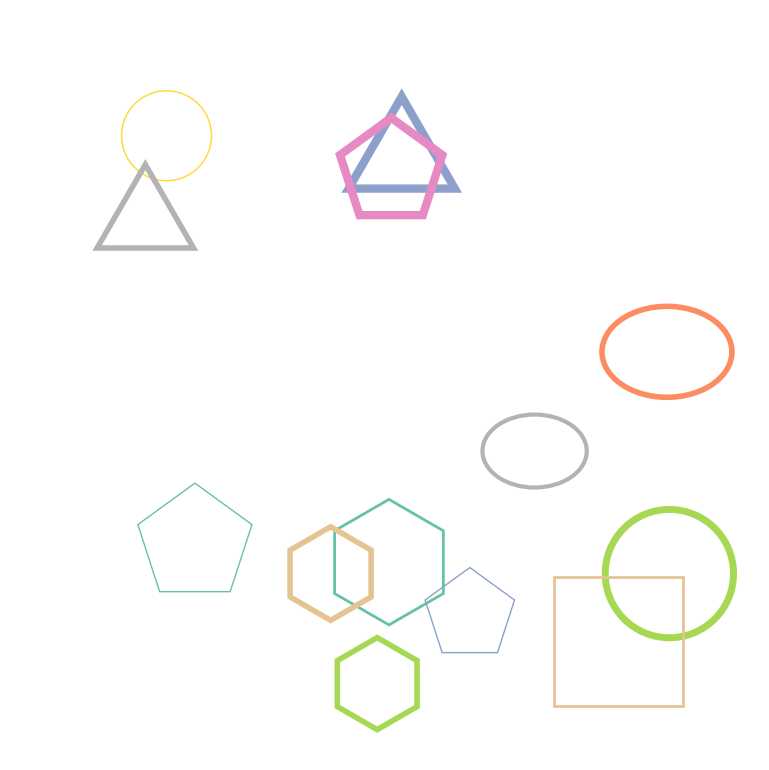[{"shape": "hexagon", "thickness": 1, "radius": 0.41, "center": [0.505, 0.27]}, {"shape": "pentagon", "thickness": 0.5, "radius": 0.39, "center": [0.253, 0.295]}, {"shape": "oval", "thickness": 2, "radius": 0.42, "center": [0.866, 0.543]}, {"shape": "pentagon", "thickness": 0.5, "radius": 0.31, "center": [0.61, 0.202]}, {"shape": "triangle", "thickness": 3, "radius": 0.4, "center": [0.522, 0.795]}, {"shape": "pentagon", "thickness": 3, "radius": 0.35, "center": [0.508, 0.777]}, {"shape": "circle", "thickness": 2.5, "radius": 0.42, "center": [0.869, 0.255]}, {"shape": "hexagon", "thickness": 2, "radius": 0.3, "center": [0.49, 0.112]}, {"shape": "circle", "thickness": 0.5, "radius": 0.29, "center": [0.216, 0.824]}, {"shape": "hexagon", "thickness": 2, "radius": 0.3, "center": [0.429, 0.255]}, {"shape": "square", "thickness": 1, "radius": 0.42, "center": [0.803, 0.167]}, {"shape": "triangle", "thickness": 2, "radius": 0.36, "center": [0.189, 0.714]}, {"shape": "oval", "thickness": 1.5, "radius": 0.34, "center": [0.694, 0.414]}]